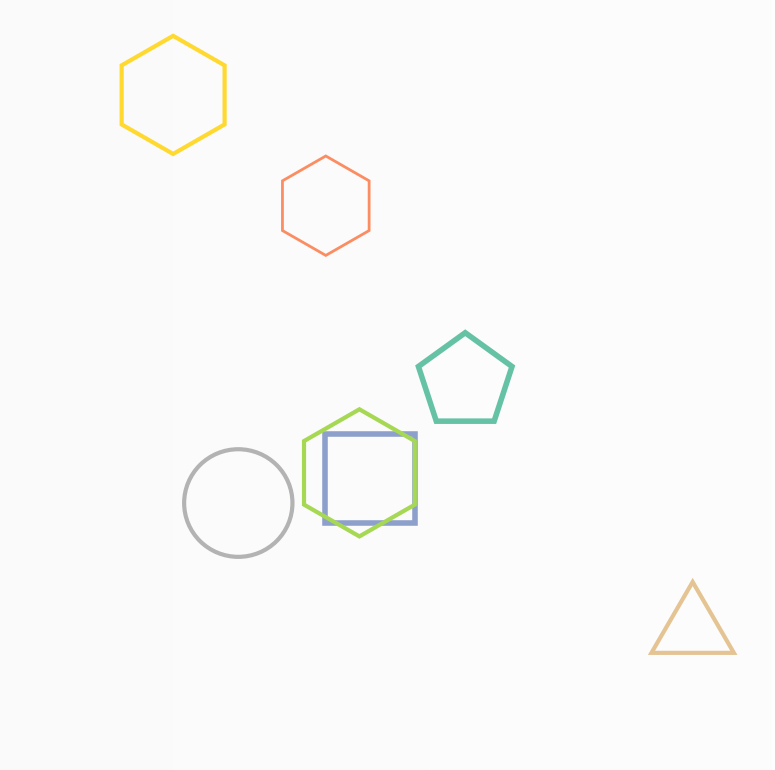[{"shape": "pentagon", "thickness": 2, "radius": 0.32, "center": [0.6, 0.504]}, {"shape": "hexagon", "thickness": 1, "radius": 0.32, "center": [0.42, 0.733]}, {"shape": "square", "thickness": 2, "radius": 0.29, "center": [0.477, 0.379]}, {"shape": "hexagon", "thickness": 1.5, "radius": 0.41, "center": [0.464, 0.386]}, {"shape": "hexagon", "thickness": 1.5, "radius": 0.38, "center": [0.223, 0.877]}, {"shape": "triangle", "thickness": 1.5, "radius": 0.31, "center": [0.894, 0.183]}, {"shape": "circle", "thickness": 1.5, "radius": 0.35, "center": [0.307, 0.347]}]